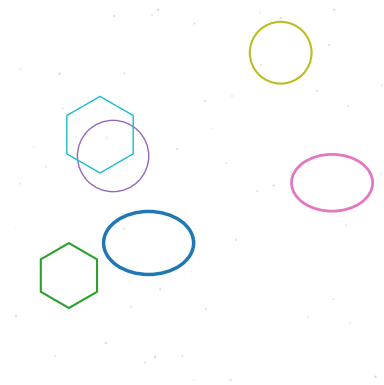[{"shape": "oval", "thickness": 2.5, "radius": 0.58, "center": [0.386, 0.369]}, {"shape": "hexagon", "thickness": 1.5, "radius": 0.42, "center": [0.179, 0.284]}, {"shape": "circle", "thickness": 1, "radius": 0.46, "center": [0.294, 0.595]}, {"shape": "oval", "thickness": 2, "radius": 0.53, "center": [0.863, 0.525]}, {"shape": "circle", "thickness": 1.5, "radius": 0.4, "center": [0.729, 0.863]}, {"shape": "hexagon", "thickness": 1, "radius": 0.5, "center": [0.26, 0.65]}]